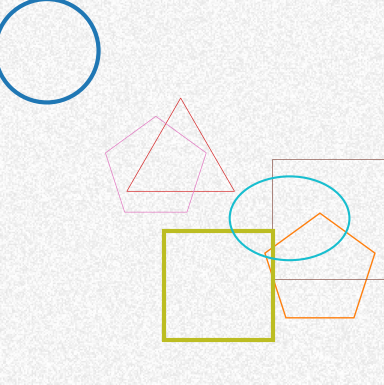[{"shape": "circle", "thickness": 3, "radius": 0.67, "center": [0.122, 0.868]}, {"shape": "pentagon", "thickness": 1, "radius": 0.75, "center": [0.831, 0.296]}, {"shape": "triangle", "thickness": 0.5, "radius": 0.81, "center": [0.469, 0.584]}, {"shape": "square", "thickness": 0.5, "radius": 0.78, "center": [0.861, 0.431]}, {"shape": "pentagon", "thickness": 0.5, "radius": 0.69, "center": [0.405, 0.56]}, {"shape": "square", "thickness": 3, "radius": 0.71, "center": [0.567, 0.259]}, {"shape": "oval", "thickness": 1.5, "radius": 0.78, "center": [0.752, 0.433]}]